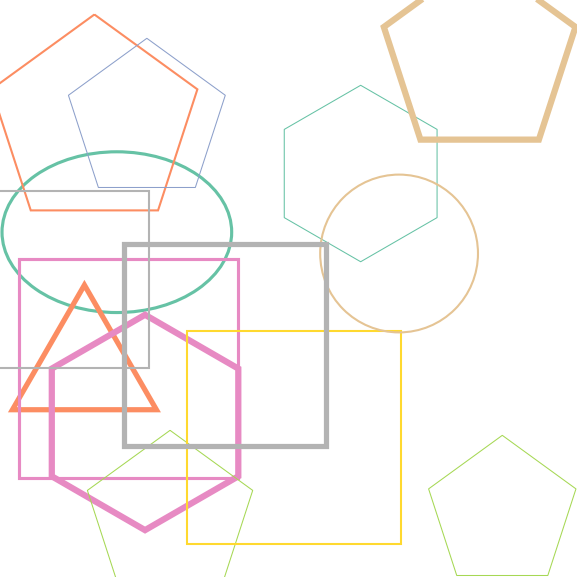[{"shape": "hexagon", "thickness": 0.5, "radius": 0.76, "center": [0.625, 0.699]}, {"shape": "oval", "thickness": 1.5, "radius": 0.99, "center": [0.202, 0.597]}, {"shape": "pentagon", "thickness": 1, "radius": 0.94, "center": [0.163, 0.787]}, {"shape": "triangle", "thickness": 2.5, "radius": 0.72, "center": [0.146, 0.362]}, {"shape": "pentagon", "thickness": 0.5, "radius": 0.71, "center": [0.254, 0.79]}, {"shape": "square", "thickness": 1.5, "radius": 0.95, "center": [0.223, 0.361]}, {"shape": "hexagon", "thickness": 3, "radius": 0.93, "center": [0.251, 0.268]}, {"shape": "pentagon", "thickness": 0.5, "radius": 0.75, "center": [0.294, 0.103]}, {"shape": "pentagon", "thickness": 0.5, "radius": 0.67, "center": [0.87, 0.111]}, {"shape": "square", "thickness": 1, "radius": 0.92, "center": [0.509, 0.242]}, {"shape": "pentagon", "thickness": 3, "radius": 0.87, "center": [0.831, 0.898]}, {"shape": "circle", "thickness": 1, "radius": 0.68, "center": [0.691, 0.56]}, {"shape": "square", "thickness": 1, "radius": 0.77, "center": [0.104, 0.516]}, {"shape": "square", "thickness": 2.5, "radius": 0.87, "center": [0.39, 0.402]}]